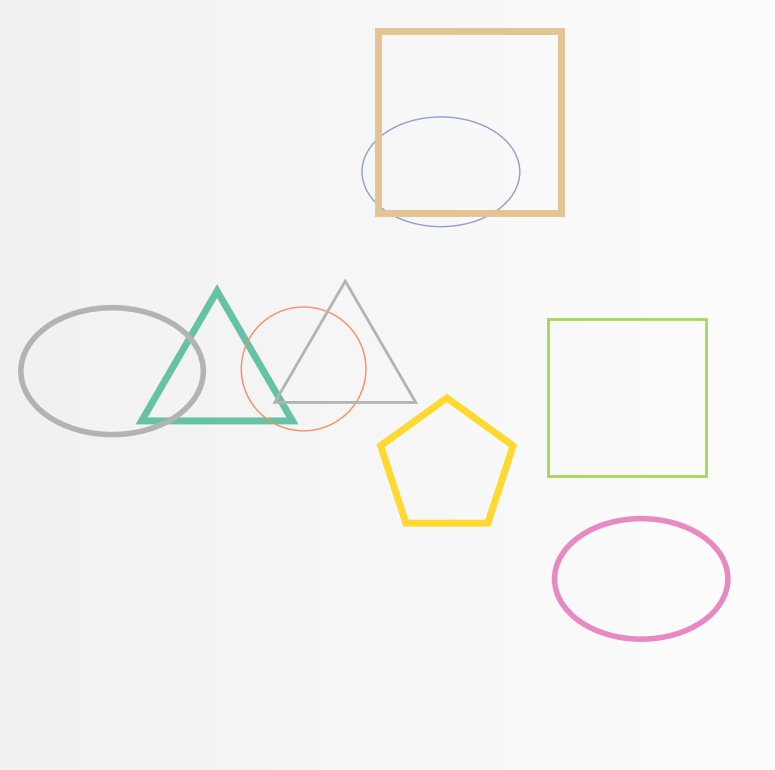[{"shape": "triangle", "thickness": 2.5, "radius": 0.56, "center": [0.28, 0.51]}, {"shape": "circle", "thickness": 0.5, "radius": 0.4, "center": [0.392, 0.521]}, {"shape": "oval", "thickness": 0.5, "radius": 0.51, "center": [0.569, 0.777]}, {"shape": "oval", "thickness": 2, "radius": 0.56, "center": [0.827, 0.248]}, {"shape": "square", "thickness": 1, "radius": 0.51, "center": [0.809, 0.483]}, {"shape": "pentagon", "thickness": 2.5, "radius": 0.45, "center": [0.577, 0.393]}, {"shape": "square", "thickness": 2.5, "radius": 0.59, "center": [0.606, 0.841]}, {"shape": "oval", "thickness": 2, "radius": 0.59, "center": [0.145, 0.518]}, {"shape": "triangle", "thickness": 1, "radius": 0.53, "center": [0.446, 0.53]}]